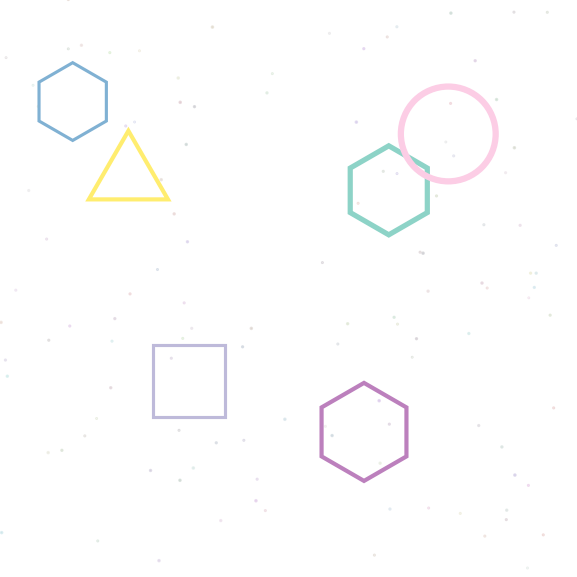[{"shape": "hexagon", "thickness": 2.5, "radius": 0.39, "center": [0.673, 0.67]}, {"shape": "square", "thickness": 1.5, "radius": 0.31, "center": [0.327, 0.34]}, {"shape": "hexagon", "thickness": 1.5, "radius": 0.34, "center": [0.126, 0.823]}, {"shape": "circle", "thickness": 3, "radius": 0.41, "center": [0.776, 0.767]}, {"shape": "hexagon", "thickness": 2, "radius": 0.42, "center": [0.63, 0.251]}, {"shape": "triangle", "thickness": 2, "radius": 0.4, "center": [0.222, 0.693]}]